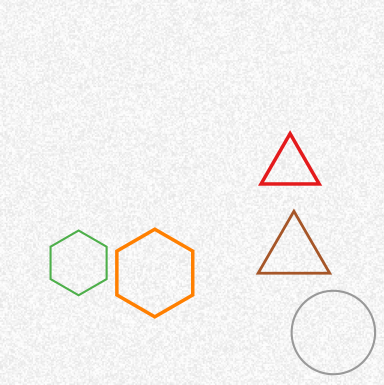[{"shape": "triangle", "thickness": 2.5, "radius": 0.44, "center": [0.754, 0.566]}, {"shape": "hexagon", "thickness": 1.5, "radius": 0.42, "center": [0.204, 0.317]}, {"shape": "hexagon", "thickness": 2.5, "radius": 0.57, "center": [0.402, 0.291]}, {"shape": "triangle", "thickness": 2, "radius": 0.54, "center": [0.763, 0.344]}, {"shape": "circle", "thickness": 1.5, "radius": 0.54, "center": [0.866, 0.136]}]